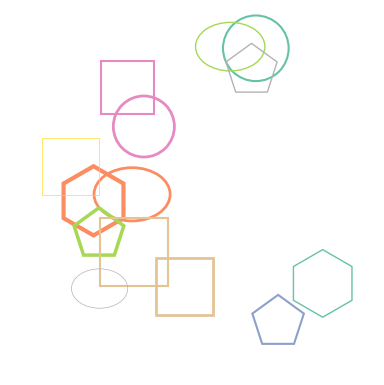[{"shape": "hexagon", "thickness": 1, "radius": 0.44, "center": [0.838, 0.264]}, {"shape": "circle", "thickness": 1.5, "radius": 0.43, "center": [0.665, 0.875]}, {"shape": "oval", "thickness": 2, "radius": 0.49, "center": [0.343, 0.495]}, {"shape": "hexagon", "thickness": 3, "radius": 0.45, "center": [0.243, 0.478]}, {"shape": "pentagon", "thickness": 1.5, "radius": 0.35, "center": [0.722, 0.164]}, {"shape": "circle", "thickness": 2, "radius": 0.4, "center": [0.374, 0.671]}, {"shape": "square", "thickness": 1.5, "radius": 0.34, "center": [0.331, 0.773]}, {"shape": "pentagon", "thickness": 2.5, "radius": 0.34, "center": [0.257, 0.392]}, {"shape": "oval", "thickness": 1, "radius": 0.45, "center": [0.598, 0.879]}, {"shape": "square", "thickness": 0.5, "radius": 0.37, "center": [0.183, 0.567]}, {"shape": "square", "thickness": 1.5, "radius": 0.44, "center": [0.348, 0.345]}, {"shape": "square", "thickness": 2, "radius": 0.37, "center": [0.48, 0.257]}, {"shape": "pentagon", "thickness": 1, "radius": 0.35, "center": [0.653, 0.817]}, {"shape": "oval", "thickness": 0.5, "radius": 0.37, "center": [0.259, 0.251]}]